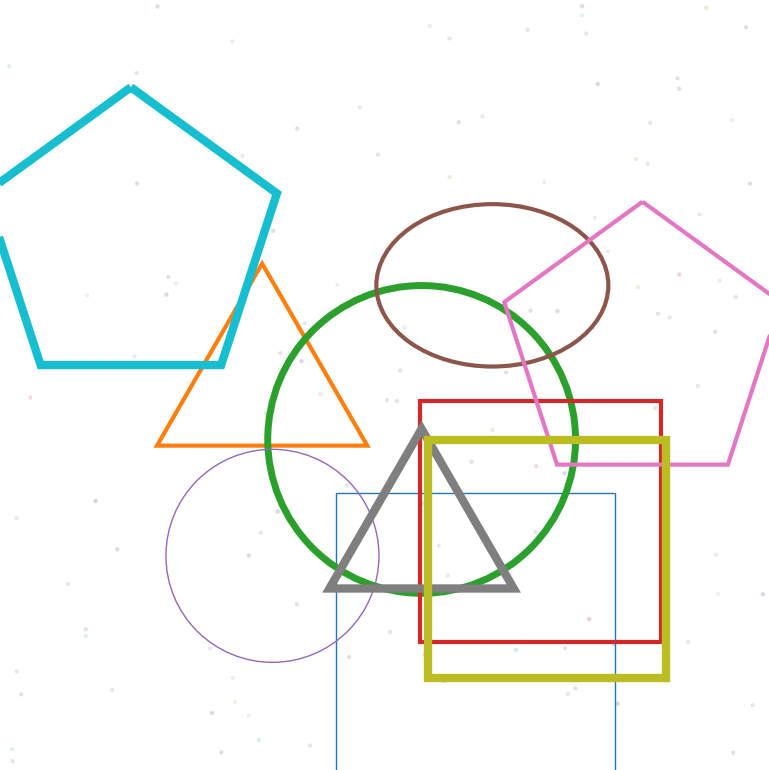[{"shape": "square", "thickness": 0.5, "radius": 0.91, "center": [0.618, 0.179]}, {"shape": "triangle", "thickness": 1.5, "radius": 0.79, "center": [0.34, 0.5]}, {"shape": "circle", "thickness": 2.5, "radius": 1.0, "center": [0.548, 0.429]}, {"shape": "square", "thickness": 1.5, "radius": 0.78, "center": [0.702, 0.323]}, {"shape": "circle", "thickness": 0.5, "radius": 0.69, "center": [0.354, 0.278]}, {"shape": "oval", "thickness": 1.5, "radius": 0.75, "center": [0.639, 0.629]}, {"shape": "pentagon", "thickness": 1.5, "radius": 0.94, "center": [0.834, 0.549]}, {"shape": "triangle", "thickness": 3, "radius": 0.69, "center": [0.547, 0.305]}, {"shape": "square", "thickness": 3, "radius": 0.77, "center": [0.71, 0.274]}, {"shape": "pentagon", "thickness": 3, "radius": 1.0, "center": [0.17, 0.687]}]